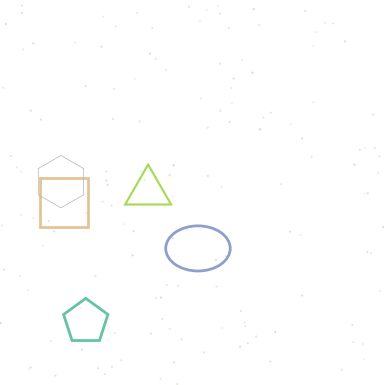[{"shape": "pentagon", "thickness": 2, "radius": 0.3, "center": [0.223, 0.164]}, {"shape": "oval", "thickness": 2, "radius": 0.42, "center": [0.514, 0.355]}, {"shape": "triangle", "thickness": 1.5, "radius": 0.35, "center": [0.385, 0.503]}, {"shape": "square", "thickness": 2, "radius": 0.32, "center": [0.166, 0.474]}, {"shape": "hexagon", "thickness": 0.5, "radius": 0.34, "center": [0.158, 0.528]}]